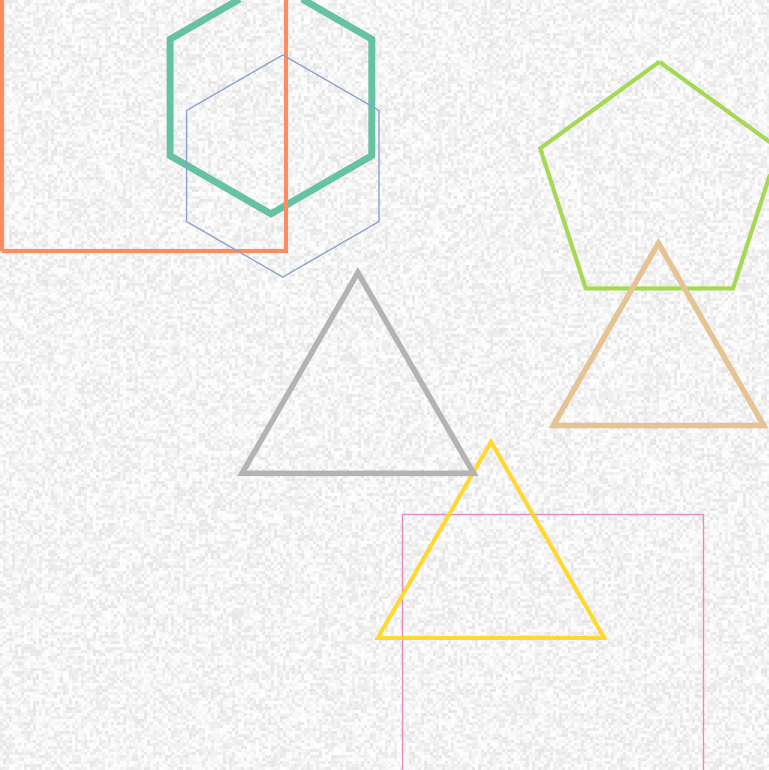[{"shape": "hexagon", "thickness": 2.5, "radius": 0.76, "center": [0.352, 0.873]}, {"shape": "square", "thickness": 1.5, "radius": 0.92, "center": [0.187, 0.859]}, {"shape": "hexagon", "thickness": 0.5, "radius": 0.72, "center": [0.367, 0.784]}, {"shape": "square", "thickness": 0.5, "radius": 0.98, "center": [0.717, 0.137]}, {"shape": "pentagon", "thickness": 1.5, "radius": 0.81, "center": [0.856, 0.757]}, {"shape": "triangle", "thickness": 1.5, "radius": 0.85, "center": [0.638, 0.256]}, {"shape": "triangle", "thickness": 2, "radius": 0.79, "center": [0.855, 0.526]}, {"shape": "triangle", "thickness": 2, "radius": 0.87, "center": [0.465, 0.472]}]